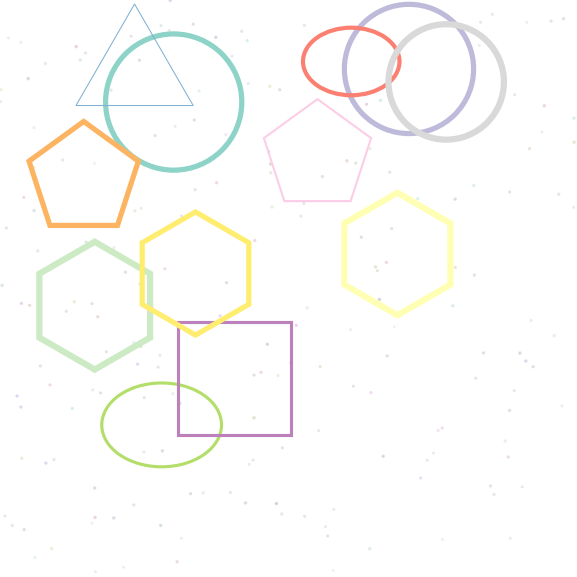[{"shape": "circle", "thickness": 2.5, "radius": 0.59, "center": [0.301, 0.822]}, {"shape": "hexagon", "thickness": 3, "radius": 0.53, "center": [0.688, 0.559]}, {"shape": "circle", "thickness": 2.5, "radius": 0.56, "center": [0.708, 0.88]}, {"shape": "oval", "thickness": 2, "radius": 0.42, "center": [0.608, 0.893]}, {"shape": "triangle", "thickness": 0.5, "radius": 0.59, "center": [0.233, 0.875]}, {"shape": "pentagon", "thickness": 2.5, "radius": 0.5, "center": [0.145, 0.689]}, {"shape": "oval", "thickness": 1.5, "radius": 0.52, "center": [0.28, 0.263]}, {"shape": "pentagon", "thickness": 1, "radius": 0.49, "center": [0.55, 0.73]}, {"shape": "circle", "thickness": 3, "radius": 0.5, "center": [0.773, 0.857]}, {"shape": "square", "thickness": 1.5, "radius": 0.49, "center": [0.406, 0.344]}, {"shape": "hexagon", "thickness": 3, "radius": 0.55, "center": [0.164, 0.47]}, {"shape": "hexagon", "thickness": 2.5, "radius": 0.53, "center": [0.339, 0.526]}]